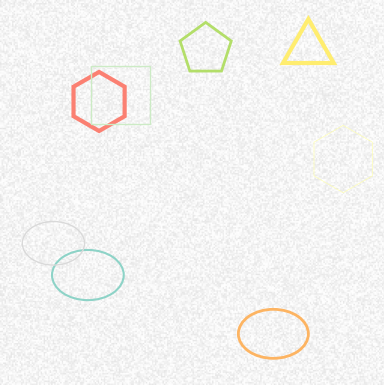[{"shape": "oval", "thickness": 1.5, "radius": 0.47, "center": [0.228, 0.286]}, {"shape": "hexagon", "thickness": 0.5, "radius": 0.44, "center": [0.891, 0.587]}, {"shape": "hexagon", "thickness": 3, "radius": 0.38, "center": [0.257, 0.736]}, {"shape": "oval", "thickness": 2, "radius": 0.45, "center": [0.71, 0.133]}, {"shape": "pentagon", "thickness": 2, "radius": 0.35, "center": [0.534, 0.872]}, {"shape": "oval", "thickness": 1, "radius": 0.4, "center": [0.139, 0.368]}, {"shape": "square", "thickness": 1, "radius": 0.38, "center": [0.313, 0.753]}, {"shape": "triangle", "thickness": 3, "radius": 0.38, "center": [0.801, 0.874]}]